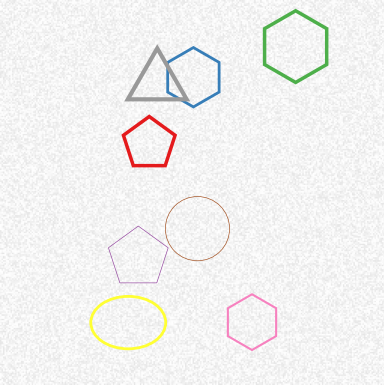[{"shape": "pentagon", "thickness": 2.5, "radius": 0.35, "center": [0.388, 0.627]}, {"shape": "hexagon", "thickness": 2, "radius": 0.39, "center": [0.502, 0.799]}, {"shape": "hexagon", "thickness": 2.5, "radius": 0.47, "center": [0.768, 0.879]}, {"shape": "pentagon", "thickness": 0.5, "radius": 0.41, "center": [0.359, 0.331]}, {"shape": "oval", "thickness": 2, "radius": 0.49, "center": [0.333, 0.162]}, {"shape": "circle", "thickness": 0.5, "radius": 0.42, "center": [0.513, 0.406]}, {"shape": "hexagon", "thickness": 1.5, "radius": 0.36, "center": [0.655, 0.163]}, {"shape": "triangle", "thickness": 3, "radius": 0.44, "center": [0.408, 0.786]}]